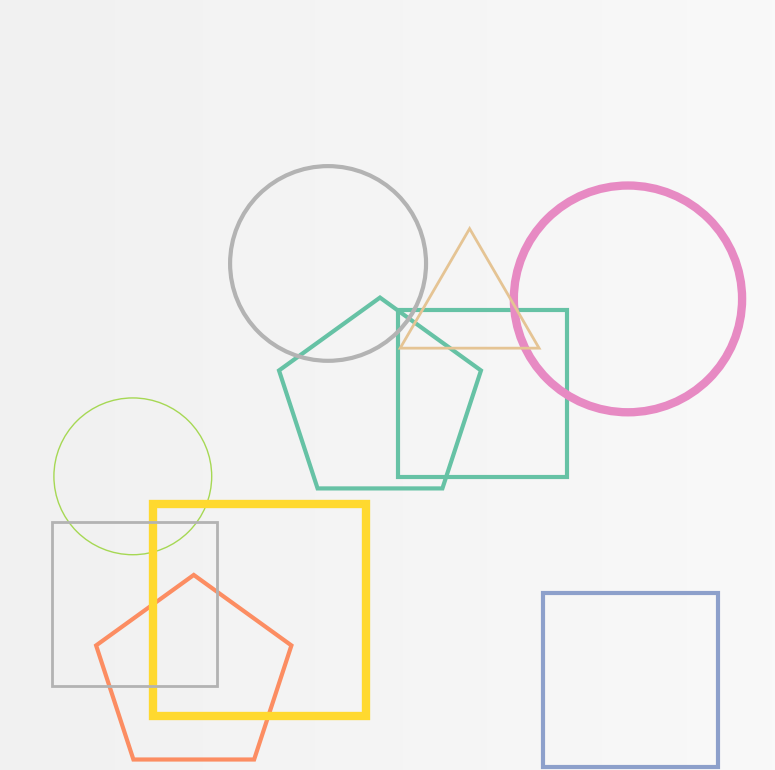[{"shape": "square", "thickness": 1.5, "radius": 0.54, "center": [0.623, 0.489]}, {"shape": "pentagon", "thickness": 1.5, "radius": 0.69, "center": [0.49, 0.477]}, {"shape": "pentagon", "thickness": 1.5, "radius": 0.66, "center": [0.25, 0.121]}, {"shape": "square", "thickness": 1.5, "radius": 0.56, "center": [0.813, 0.116]}, {"shape": "circle", "thickness": 3, "radius": 0.74, "center": [0.81, 0.612]}, {"shape": "circle", "thickness": 0.5, "radius": 0.51, "center": [0.171, 0.381]}, {"shape": "square", "thickness": 3, "radius": 0.69, "center": [0.335, 0.208]}, {"shape": "triangle", "thickness": 1, "radius": 0.52, "center": [0.606, 0.6]}, {"shape": "square", "thickness": 1, "radius": 0.53, "center": [0.174, 0.216]}, {"shape": "circle", "thickness": 1.5, "radius": 0.63, "center": [0.423, 0.658]}]